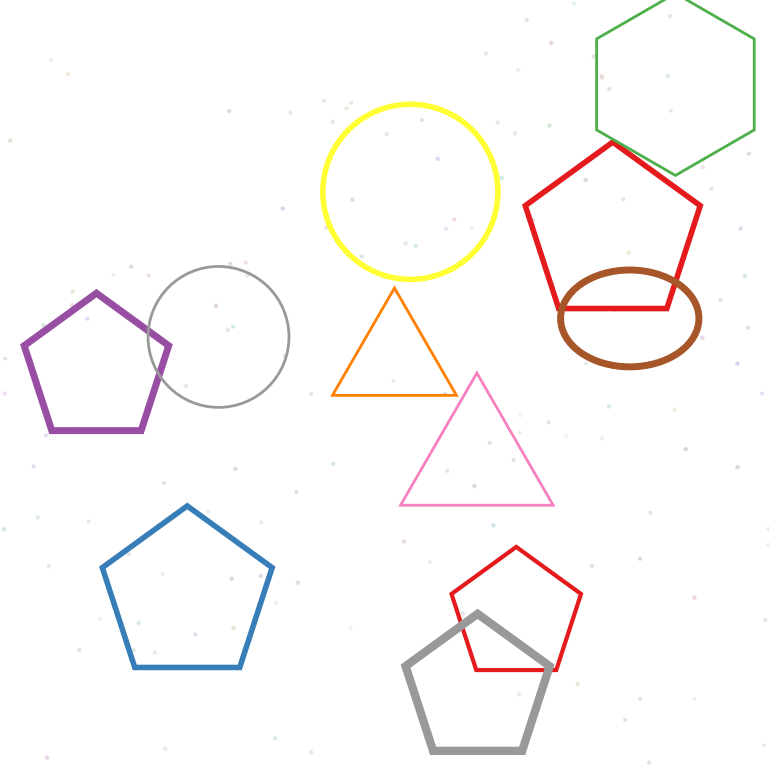[{"shape": "pentagon", "thickness": 1.5, "radius": 0.44, "center": [0.67, 0.201]}, {"shape": "pentagon", "thickness": 2, "radius": 0.6, "center": [0.796, 0.696]}, {"shape": "pentagon", "thickness": 2, "radius": 0.58, "center": [0.243, 0.227]}, {"shape": "hexagon", "thickness": 1, "radius": 0.59, "center": [0.877, 0.89]}, {"shape": "pentagon", "thickness": 2.5, "radius": 0.49, "center": [0.125, 0.521]}, {"shape": "triangle", "thickness": 1, "radius": 0.46, "center": [0.512, 0.533]}, {"shape": "circle", "thickness": 2, "radius": 0.57, "center": [0.533, 0.751]}, {"shape": "oval", "thickness": 2.5, "radius": 0.45, "center": [0.818, 0.586]}, {"shape": "triangle", "thickness": 1, "radius": 0.57, "center": [0.619, 0.401]}, {"shape": "pentagon", "thickness": 3, "radius": 0.49, "center": [0.62, 0.104]}, {"shape": "circle", "thickness": 1, "radius": 0.46, "center": [0.284, 0.562]}]